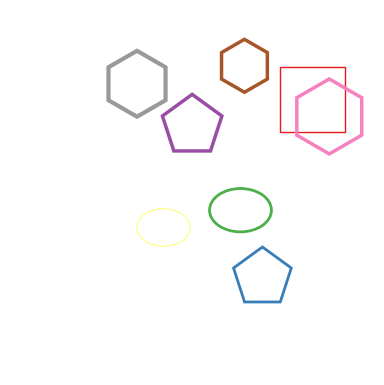[{"shape": "square", "thickness": 1, "radius": 0.43, "center": [0.812, 0.742]}, {"shape": "pentagon", "thickness": 2, "radius": 0.39, "center": [0.682, 0.28]}, {"shape": "oval", "thickness": 2, "radius": 0.4, "center": [0.625, 0.454]}, {"shape": "pentagon", "thickness": 2.5, "radius": 0.41, "center": [0.499, 0.674]}, {"shape": "oval", "thickness": 0.5, "radius": 0.35, "center": [0.425, 0.409]}, {"shape": "hexagon", "thickness": 2.5, "radius": 0.34, "center": [0.635, 0.829]}, {"shape": "hexagon", "thickness": 2.5, "radius": 0.49, "center": [0.855, 0.698]}, {"shape": "hexagon", "thickness": 3, "radius": 0.43, "center": [0.356, 0.782]}]